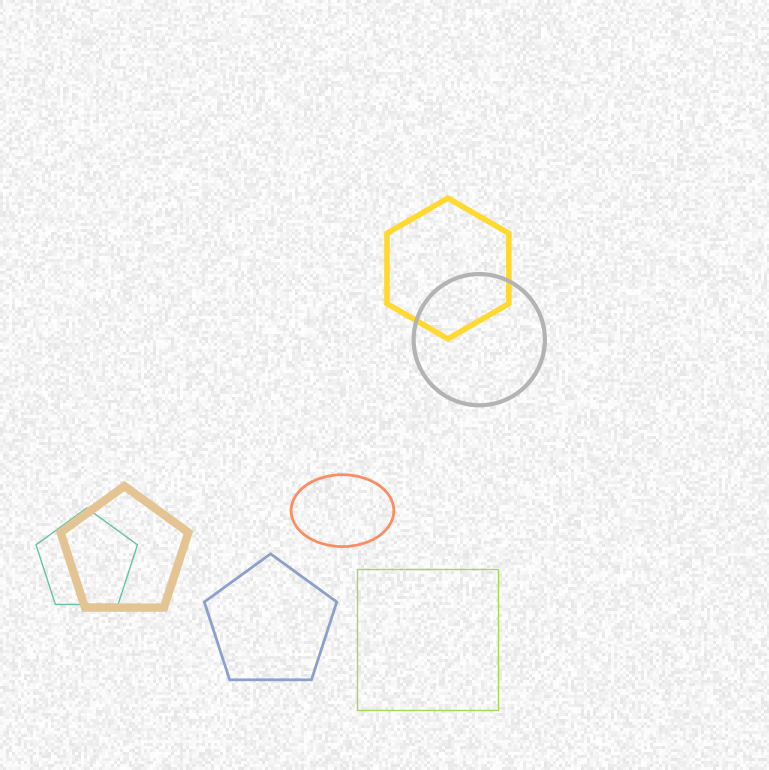[{"shape": "pentagon", "thickness": 0.5, "radius": 0.35, "center": [0.113, 0.271]}, {"shape": "oval", "thickness": 1, "radius": 0.33, "center": [0.445, 0.337]}, {"shape": "pentagon", "thickness": 1, "radius": 0.45, "center": [0.351, 0.19]}, {"shape": "square", "thickness": 0.5, "radius": 0.46, "center": [0.555, 0.169]}, {"shape": "hexagon", "thickness": 2, "radius": 0.46, "center": [0.582, 0.651]}, {"shape": "pentagon", "thickness": 3, "radius": 0.44, "center": [0.162, 0.281]}, {"shape": "circle", "thickness": 1.5, "radius": 0.43, "center": [0.622, 0.559]}]